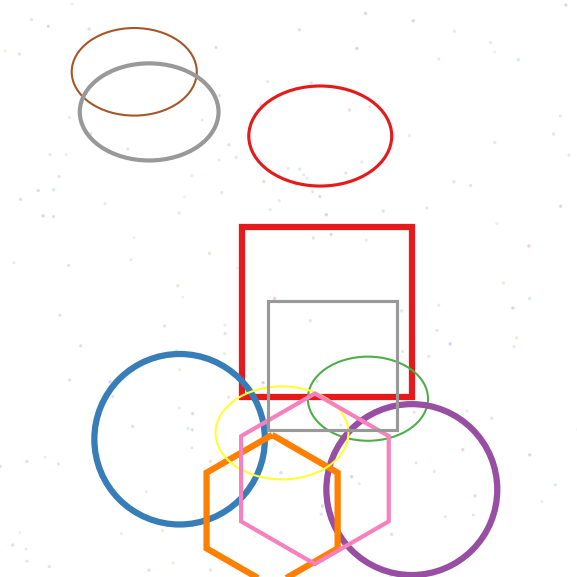[{"shape": "square", "thickness": 3, "radius": 0.74, "center": [0.566, 0.459]}, {"shape": "oval", "thickness": 1.5, "radius": 0.62, "center": [0.555, 0.764]}, {"shape": "circle", "thickness": 3, "radius": 0.74, "center": [0.311, 0.239]}, {"shape": "oval", "thickness": 1, "radius": 0.52, "center": [0.637, 0.309]}, {"shape": "circle", "thickness": 3, "radius": 0.74, "center": [0.713, 0.151]}, {"shape": "hexagon", "thickness": 3, "radius": 0.66, "center": [0.471, 0.115]}, {"shape": "oval", "thickness": 1, "radius": 0.58, "center": [0.488, 0.25]}, {"shape": "oval", "thickness": 1, "radius": 0.54, "center": [0.232, 0.875]}, {"shape": "hexagon", "thickness": 2, "radius": 0.74, "center": [0.545, 0.17]}, {"shape": "oval", "thickness": 2, "radius": 0.6, "center": [0.258, 0.805]}, {"shape": "square", "thickness": 1.5, "radius": 0.56, "center": [0.575, 0.366]}]